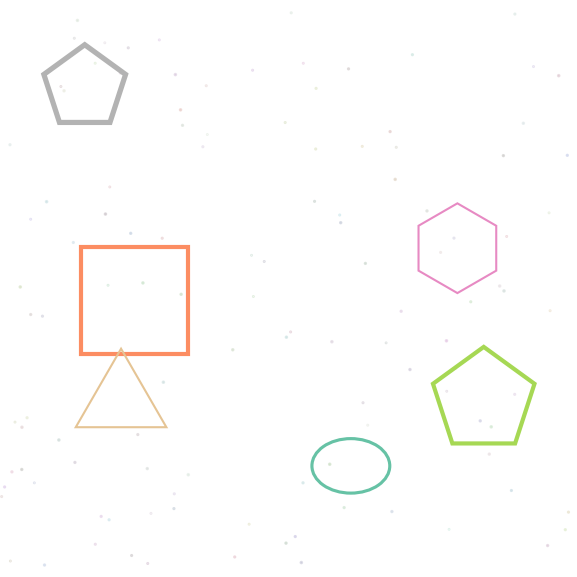[{"shape": "oval", "thickness": 1.5, "radius": 0.34, "center": [0.608, 0.192]}, {"shape": "square", "thickness": 2, "radius": 0.46, "center": [0.233, 0.479]}, {"shape": "hexagon", "thickness": 1, "radius": 0.39, "center": [0.792, 0.569]}, {"shape": "pentagon", "thickness": 2, "radius": 0.46, "center": [0.838, 0.306]}, {"shape": "triangle", "thickness": 1, "radius": 0.45, "center": [0.21, 0.305]}, {"shape": "pentagon", "thickness": 2.5, "radius": 0.37, "center": [0.147, 0.847]}]